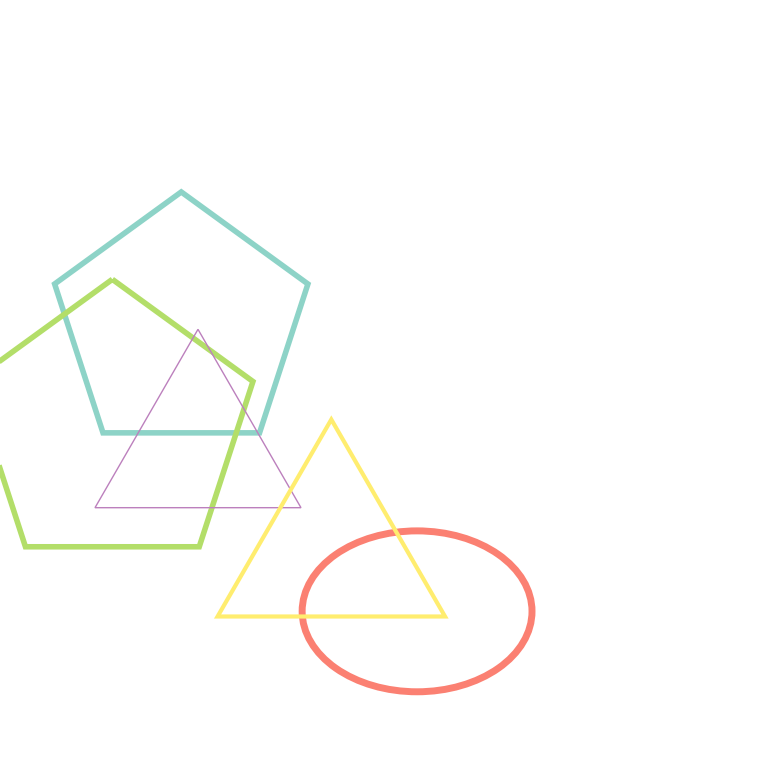[{"shape": "pentagon", "thickness": 2, "radius": 0.86, "center": [0.235, 0.578]}, {"shape": "oval", "thickness": 2.5, "radius": 0.75, "center": [0.542, 0.206]}, {"shape": "pentagon", "thickness": 2, "radius": 0.96, "center": [0.146, 0.445]}, {"shape": "triangle", "thickness": 0.5, "radius": 0.77, "center": [0.257, 0.418]}, {"shape": "triangle", "thickness": 1.5, "radius": 0.85, "center": [0.43, 0.285]}]